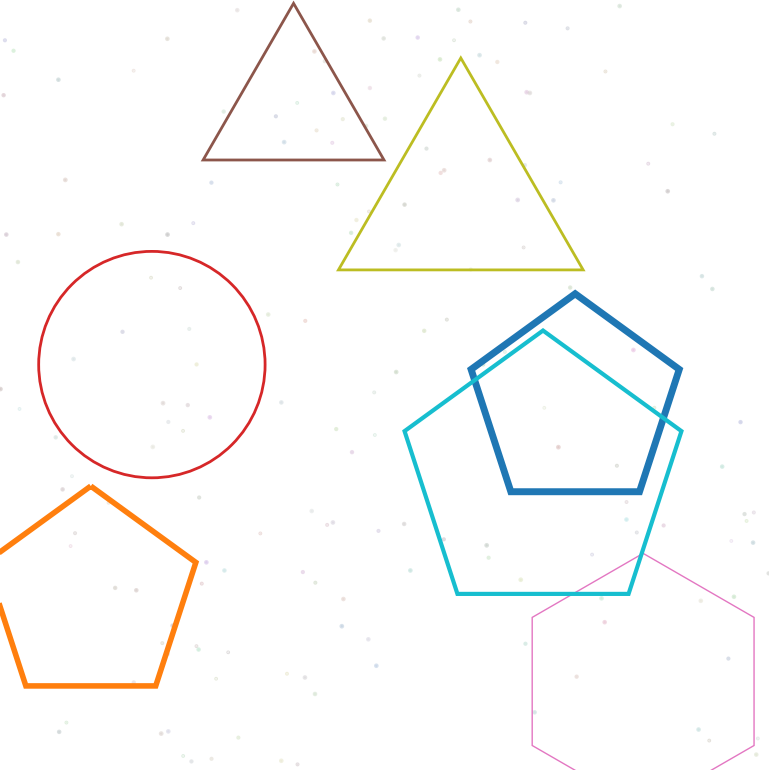[{"shape": "pentagon", "thickness": 2.5, "radius": 0.71, "center": [0.747, 0.476]}, {"shape": "pentagon", "thickness": 2, "radius": 0.72, "center": [0.118, 0.225]}, {"shape": "circle", "thickness": 1, "radius": 0.74, "center": [0.197, 0.527]}, {"shape": "triangle", "thickness": 1, "radius": 0.68, "center": [0.381, 0.86]}, {"shape": "hexagon", "thickness": 0.5, "radius": 0.83, "center": [0.835, 0.115]}, {"shape": "triangle", "thickness": 1, "radius": 0.92, "center": [0.598, 0.741]}, {"shape": "pentagon", "thickness": 1.5, "radius": 0.95, "center": [0.705, 0.382]}]